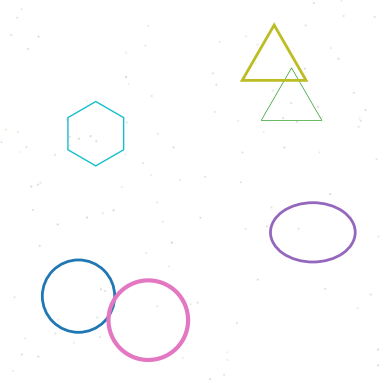[{"shape": "circle", "thickness": 2, "radius": 0.47, "center": [0.204, 0.231]}, {"shape": "triangle", "thickness": 0.5, "radius": 0.46, "center": [0.757, 0.733]}, {"shape": "oval", "thickness": 2, "radius": 0.55, "center": [0.813, 0.397]}, {"shape": "circle", "thickness": 3, "radius": 0.52, "center": [0.385, 0.168]}, {"shape": "triangle", "thickness": 2, "radius": 0.48, "center": [0.712, 0.839]}, {"shape": "hexagon", "thickness": 1, "radius": 0.42, "center": [0.249, 0.653]}]